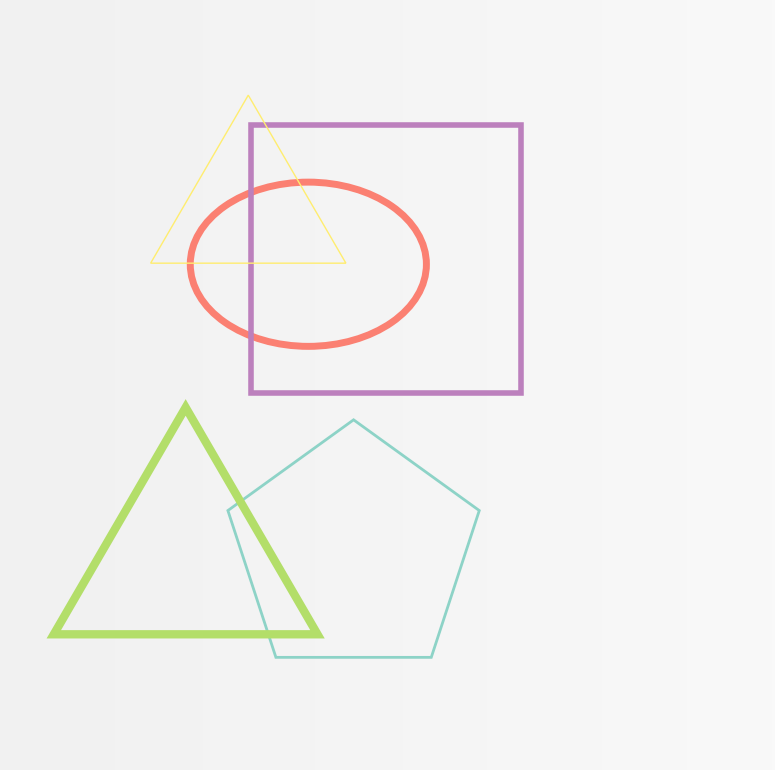[{"shape": "pentagon", "thickness": 1, "radius": 0.85, "center": [0.456, 0.284]}, {"shape": "oval", "thickness": 2.5, "radius": 0.76, "center": [0.398, 0.657]}, {"shape": "triangle", "thickness": 3, "radius": 0.98, "center": [0.24, 0.274]}, {"shape": "square", "thickness": 2, "radius": 0.87, "center": [0.497, 0.663]}, {"shape": "triangle", "thickness": 0.5, "radius": 0.73, "center": [0.32, 0.731]}]